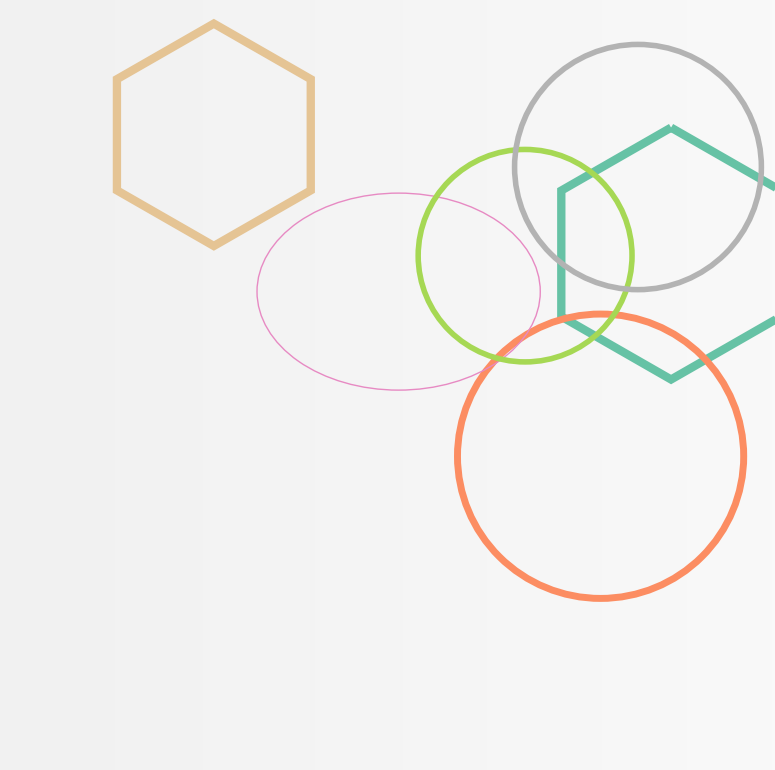[{"shape": "hexagon", "thickness": 3, "radius": 0.82, "center": [0.866, 0.671]}, {"shape": "circle", "thickness": 2.5, "radius": 0.92, "center": [0.775, 0.407]}, {"shape": "oval", "thickness": 0.5, "radius": 0.91, "center": [0.514, 0.621]}, {"shape": "circle", "thickness": 2, "radius": 0.69, "center": [0.678, 0.668]}, {"shape": "hexagon", "thickness": 3, "radius": 0.72, "center": [0.276, 0.825]}, {"shape": "circle", "thickness": 2, "radius": 0.8, "center": [0.823, 0.783]}]